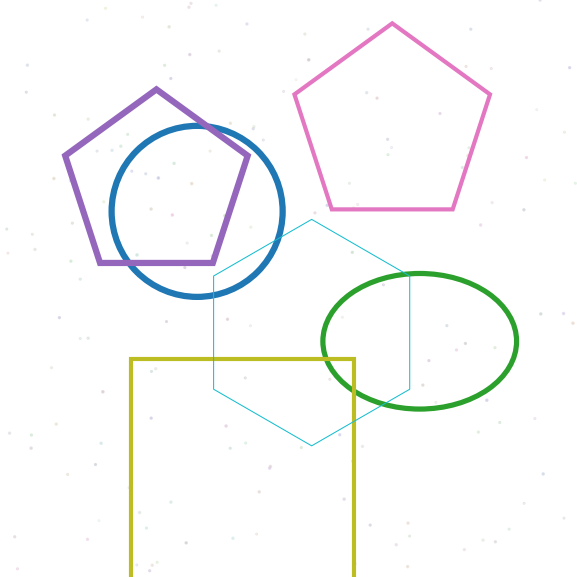[{"shape": "circle", "thickness": 3, "radius": 0.74, "center": [0.341, 0.633]}, {"shape": "oval", "thickness": 2.5, "radius": 0.84, "center": [0.727, 0.408]}, {"shape": "pentagon", "thickness": 3, "radius": 0.83, "center": [0.271, 0.678]}, {"shape": "pentagon", "thickness": 2, "radius": 0.89, "center": [0.679, 0.781]}, {"shape": "square", "thickness": 2, "radius": 0.96, "center": [0.42, 0.185]}, {"shape": "hexagon", "thickness": 0.5, "radius": 0.98, "center": [0.54, 0.423]}]